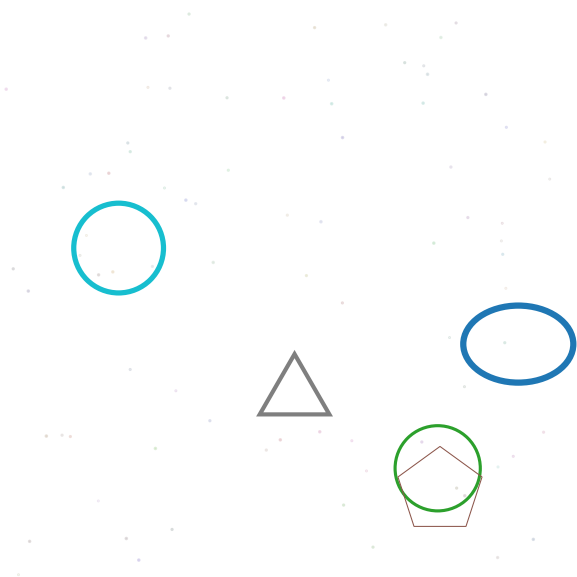[{"shape": "oval", "thickness": 3, "radius": 0.48, "center": [0.897, 0.403]}, {"shape": "circle", "thickness": 1.5, "radius": 0.37, "center": [0.758, 0.188]}, {"shape": "pentagon", "thickness": 0.5, "radius": 0.38, "center": [0.762, 0.15]}, {"shape": "triangle", "thickness": 2, "radius": 0.35, "center": [0.51, 0.316]}, {"shape": "circle", "thickness": 2.5, "radius": 0.39, "center": [0.205, 0.57]}]